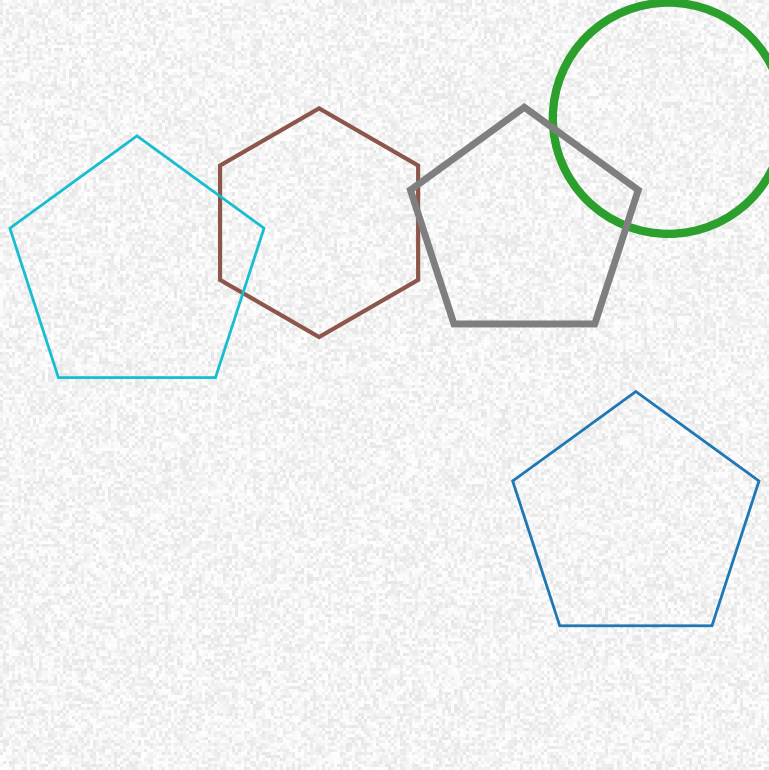[{"shape": "pentagon", "thickness": 1, "radius": 0.84, "center": [0.826, 0.323]}, {"shape": "circle", "thickness": 3, "radius": 0.75, "center": [0.868, 0.846]}, {"shape": "hexagon", "thickness": 1.5, "radius": 0.74, "center": [0.414, 0.711]}, {"shape": "pentagon", "thickness": 2.5, "radius": 0.78, "center": [0.681, 0.705]}, {"shape": "pentagon", "thickness": 1, "radius": 0.87, "center": [0.178, 0.65]}]